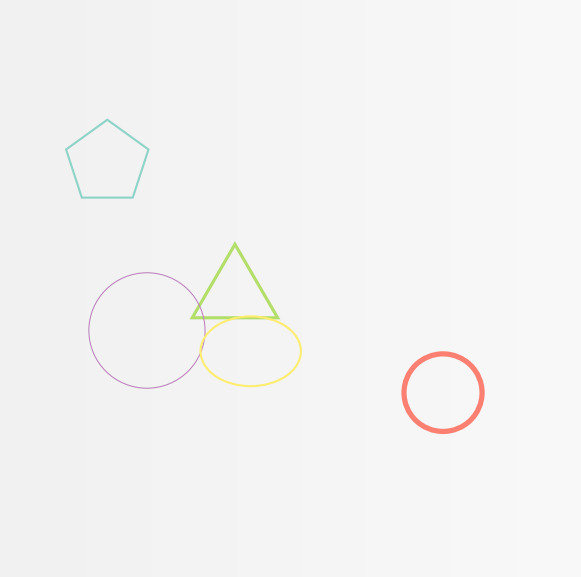[{"shape": "pentagon", "thickness": 1, "radius": 0.37, "center": [0.185, 0.717]}, {"shape": "circle", "thickness": 2.5, "radius": 0.34, "center": [0.762, 0.319]}, {"shape": "triangle", "thickness": 1.5, "radius": 0.42, "center": [0.404, 0.491]}, {"shape": "circle", "thickness": 0.5, "radius": 0.5, "center": [0.253, 0.427]}, {"shape": "oval", "thickness": 1, "radius": 0.43, "center": [0.431, 0.391]}]